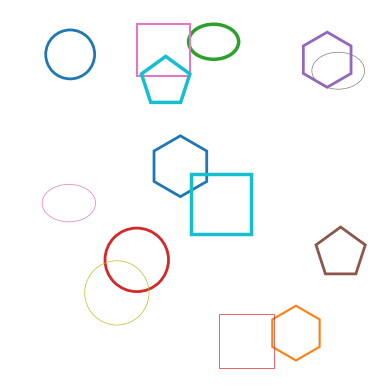[{"shape": "circle", "thickness": 2, "radius": 0.32, "center": [0.182, 0.859]}, {"shape": "hexagon", "thickness": 2, "radius": 0.4, "center": [0.469, 0.568]}, {"shape": "hexagon", "thickness": 1.5, "radius": 0.36, "center": [0.769, 0.135]}, {"shape": "oval", "thickness": 2.5, "radius": 0.33, "center": [0.555, 0.892]}, {"shape": "square", "thickness": 0.5, "radius": 0.35, "center": [0.64, 0.114]}, {"shape": "circle", "thickness": 2, "radius": 0.41, "center": [0.355, 0.325]}, {"shape": "hexagon", "thickness": 2, "radius": 0.36, "center": [0.85, 0.845]}, {"shape": "pentagon", "thickness": 2, "radius": 0.34, "center": [0.885, 0.343]}, {"shape": "oval", "thickness": 0.5, "radius": 0.35, "center": [0.179, 0.472]}, {"shape": "square", "thickness": 1.5, "radius": 0.34, "center": [0.424, 0.871]}, {"shape": "oval", "thickness": 0.5, "radius": 0.34, "center": [0.879, 0.816]}, {"shape": "circle", "thickness": 0.5, "radius": 0.42, "center": [0.304, 0.239]}, {"shape": "pentagon", "thickness": 2.5, "radius": 0.33, "center": [0.43, 0.787]}, {"shape": "square", "thickness": 2.5, "radius": 0.39, "center": [0.575, 0.469]}]